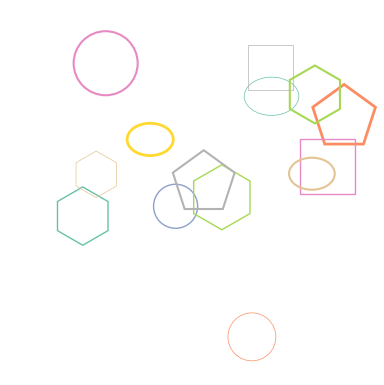[{"shape": "hexagon", "thickness": 1, "radius": 0.38, "center": [0.215, 0.439]}, {"shape": "oval", "thickness": 0.5, "radius": 0.35, "center": [0.705, 0.75]}, {"shape": "pentagon", "thickness": 2, "radius": 0.43, "center": [0.894, 0.695]}, {"shape": "circle", "thickness": 0.5, "radius": 0.31, "center": [0.654, 0.125]}, {"shape": "circle", "thickness": 1, "radius": 0.29, "center": [0.456, 0.464]}, {"shape": "square", "thickness": 1, "radius": 0.36, "center": [0.85, 0.567]}, {"shape": "circle", "thickness": 1.5, "radius": 0.42, "center": [0.274, 0.836]}, {"shape": "hexagon", "thickness": 1.5, "radius": 0.38, "center": [0.818, 0.755]}, {"shape": "hexagon", "thickness": 1, "radius": 0.42, "center": [0.576, 0.488]}, {"shape": "oval", "thickness": 2, "radius": 0.3, "center": [0.39, 0.638]}, {"shape": "oval", "thickness": 1.5, "radius": 0.3, "center": [0.81, 0.549]}, {"shape": "hexagon", "thickness": 0.5, "radius": 0.3, "center": [0.25, 0.547]}, {"shape": "square", "thickness": 0.5, "radius": 0.29, "center": [0.703, 0.824]}, {"shape": "pentagon", "thickness": 1.5, "radius": 0.42, "center": [0.529, 0.525]}]